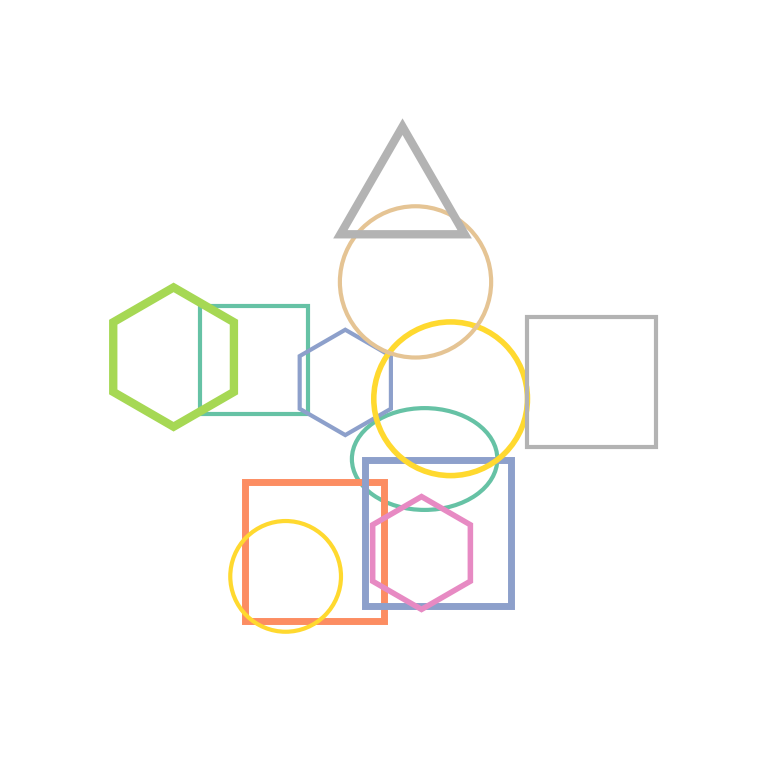[{"shape": "square", "thickness": 1.5, "radius": 0.35, "center": [0.33, 0.533]}, {"shape": "oval", "thickness": 1.5, "radius": 0.47, "center": [0.551, 0.404]}, {"shape": "square", "thickness": 2.5, "radius": 0.45, "center": [0.409, 0.284]}, {"shape": "hexagon", "thickness": 1.5, "radius": 0.34, "center": [0.448, 0.503]}, {"shape": "square", "thickness": 2.5, "radius": 0.47, "center": [0.569, 0.308]}, {"shape": "hexagon", "thickness": 2, "radius": 0.37, "center": [0.547, 0.282]}, {"shape": "hexagon", "thickness": 3, "radius": 0.45, "center": [0.225, 0.536]}, {"shape": "circle", "thickness": 1.5, "radius": 0.36, "center": [0.371, 0.251]}, {"shape": "circle", "thickness": 2, "radius": 0.5, "center": [0.585, 0.482]}, {"shape": "circle", "thickness": 1.5, "radius": 0.49, "center": [0.54, 0.634]}, {"shape": "triangle", "thickness": 3, "radius": 0.47, "center": [0.523, 0.742]}, {"shape": "square", "thickness": 1.5, "radius": 0.42, "center": [0.768, 0.504]}]